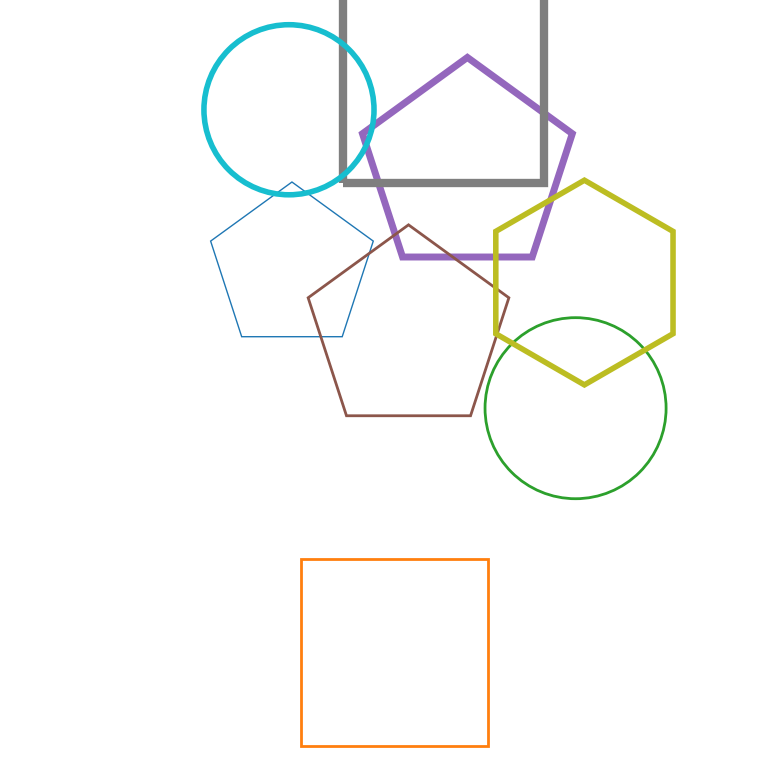[{"shape": "pentagon", "thickness": 0.5, "radius": 0.56, "center": [0.379, 0.653]}, {"shape": "square", "thickness": 1, "radius": 0.61, "center": [0.512, 0.153]}, {"shape": "circle", "thickness": 1, "radius": 0.59, "center": [0.747, 0.47]}, {"shape": "pentagon", "thickness": 2.5, "radius": 0.72, "center": [0.607, 0.782]}, {"shape": "pentagon", "thickness": 1, "radius": 0.69, "center": [0.531, 0.571]}, {"shape": "square", "thickness": 3, "radius": 0.65, "center": [0.576, 0.892]}, {"shape": "hexagon", "thickness": 2, "radius": 0.66, "center": [0.759, 0.633]}, {"shape": "circle", "thickness": 2, "radius": 0.55, "center": [0.375, 0.857]}]